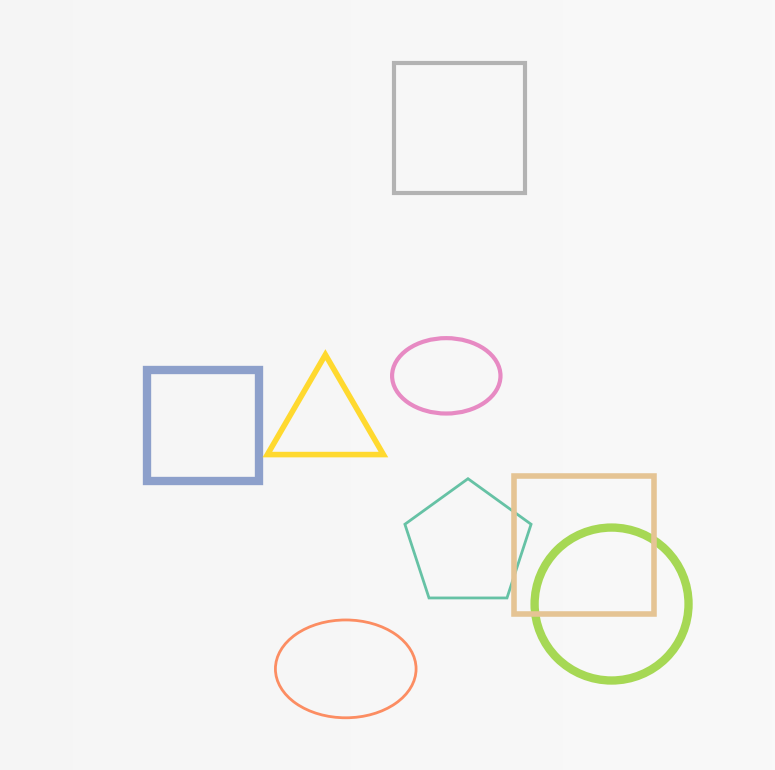[{"shape": "pentagon", "thickness": 1, "radius": 0.43, "center": [0.604, 0.293]}, {"shape": "oval", "thickness": 1, "radius": 0.45, "center": [0.446, 0.131]}, {"shape": "square", "thickness": 3, "radius": 0.36, "center": [0.262, 0.447]}, {"shape": "oval", "thickness": 1.5, "radius": 0.35, "center": [0.576, 0.512]}, {"shape": "circle", "thickness": 3, "radius": 0.5, "center": [0.789, 0.216]}, {"shape": "triangle", "thickness": 2, "radius": 0.43, "center": [0.42, 0.453]}, {"shape": "square", "thickness": 2, "radius": 0.45, "center": [0.754, 0.292]}, {"shape": "square", "thickness": 1.5, "radius": 0.42, "center": [0.592, 0.834]}]